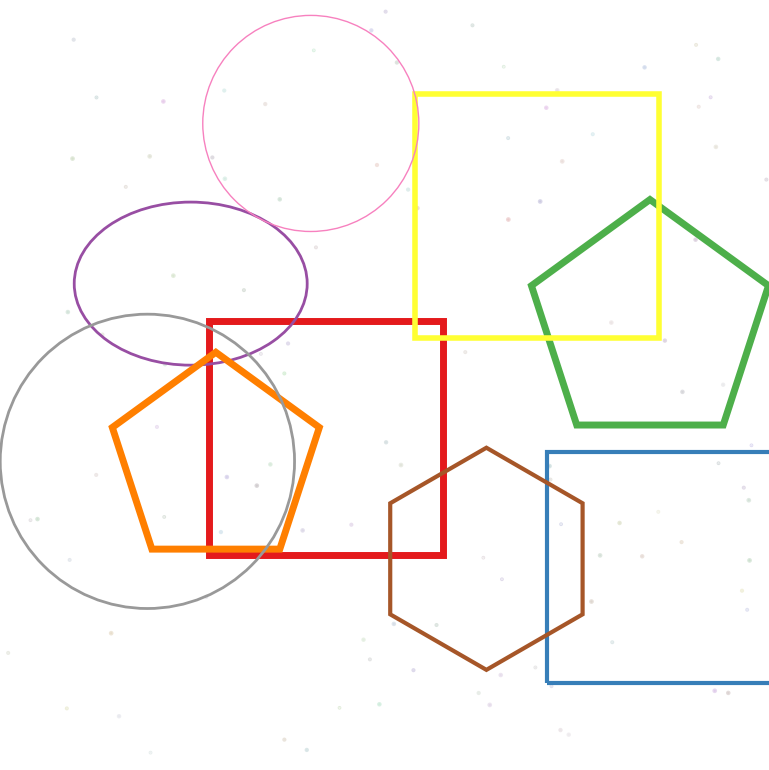[{"shape": "square", "thickness": 2.5, "radius": 0.76, "center": [0.423, 0.431]}, {"shape": "square", "thickness": 1.5, "radius": 0.75, "center": [0.86, 0.263]}, {"shape": "pentagon", "thickness": 2.5, "radius": 0.81, "center": [0.844, 0.579]}, {"shape": "oval", "thickness": 1, "radius": 0.76, "center": [0.248, 0.632]}, {"shape": "pentagon", "thickness": 2.5, "radius": 0.71, "center": [0.28, 0.401]}, {"shape": "square", "thickness": 2, "radius": 0.79, "center": [0.697, 0.72]}, {"shape": "hexagon", "thickness": 1.5, "radius": 0.72, "center": [0.632, 0.274]}, {"shape": "circle", "thickness": 0.5, "radius": 0.7, "center": [0.404, 0.84]}, {"shape": "circle", "thickness": 1, "radius": 0.96, "center": [0.191, 0.401]}]